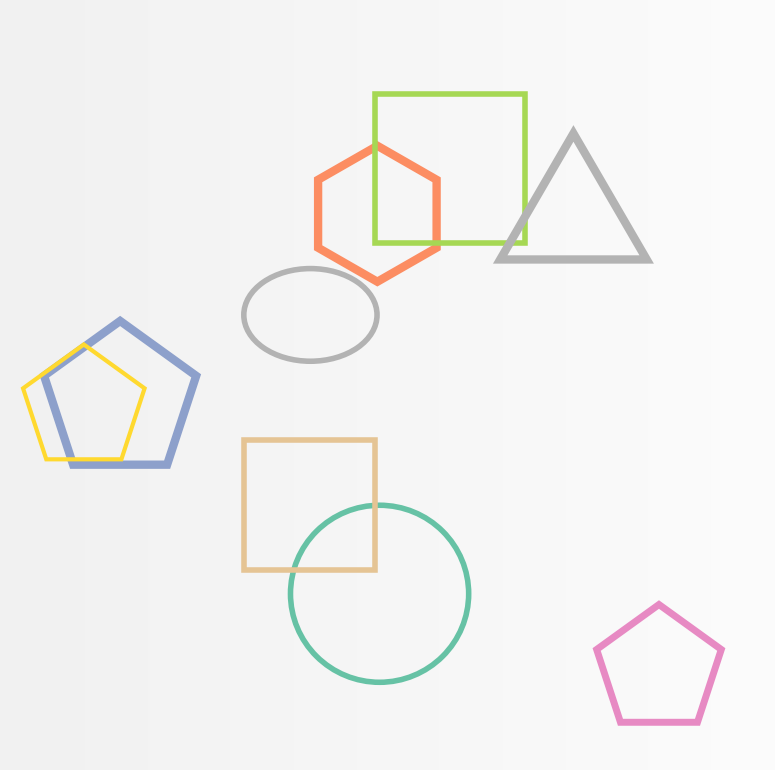[{"shape": "circle", "thickness": 2, "radius": 0.57, "center": [0.49, 0.229]}, {"shape": "hexagon", "thickness": 3, "radius": 0.44, "center": [0.487, 0.722]}, {"shape": "pentagon", "thickness": 3, "radius": 0.52, "center": [0.155, 0.48]}, {"shape": "pentagon", "thickness": 2.5, "radius": 0.42, "center": [0.85, 0.13]}, {"shape": "square", "thickness": 2, "radius": 0.48, "center": [0.58, 0.781]}, {"shape": "pentagon", "thickness": 1.5, "radius": 0.41, "center": [0.108, 0.47]}, {"shape": "square", "thickness": 2, "radius": 0.42, "center": [0.399, 0.344]}, {"shape": "triangle", "thickness": 3, "radius": 0.55, "center": [0.74, 0.718]}, {"shape": "oval", "thickness": 2, "radius": 0.43, "center": [0.401, 0.591]}]